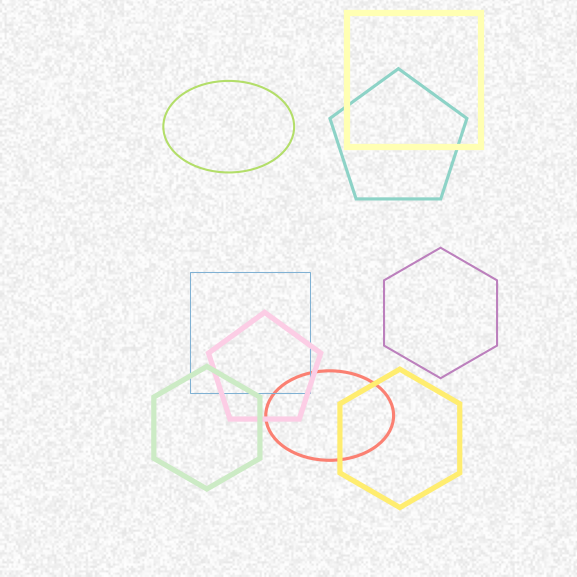[{"shape": "pentagon", "thickness": 1.5, "radius": 0.62, "center": [0.69, 0.756]}, {"shape": "square", "thickness": 3, "radius": 0.58, "center": [0.717, 0.86]}, {"shape": "oval", "thickness": 1.5, "radius": 0.55, "center": [0.571, 0.28]}, {"shape": "square", "thickness": 0.5, "radius": 0.52, "center": [0.433, 0.423]}, {"shape": "oval", "thickness": 1, "radius": 0.57, "center": [0.396, 0.78]}, {"shape": "pentagon", "thickness": 2.5, "radius": 0.51, "center": [0.458, 0.356]}, {"shape": "hexagon", "thickness": 1, "radius": 0.56, "center": [0.763, 0.457]}, {"shape": "hexagon", "thickness": 2.5, "radius": 0.53, "center": [0.358, 0.259]}, {"shape": "hexagon", "thickness": 2.5, "radius": 0.6, "center": [0.692, 0.24]}]